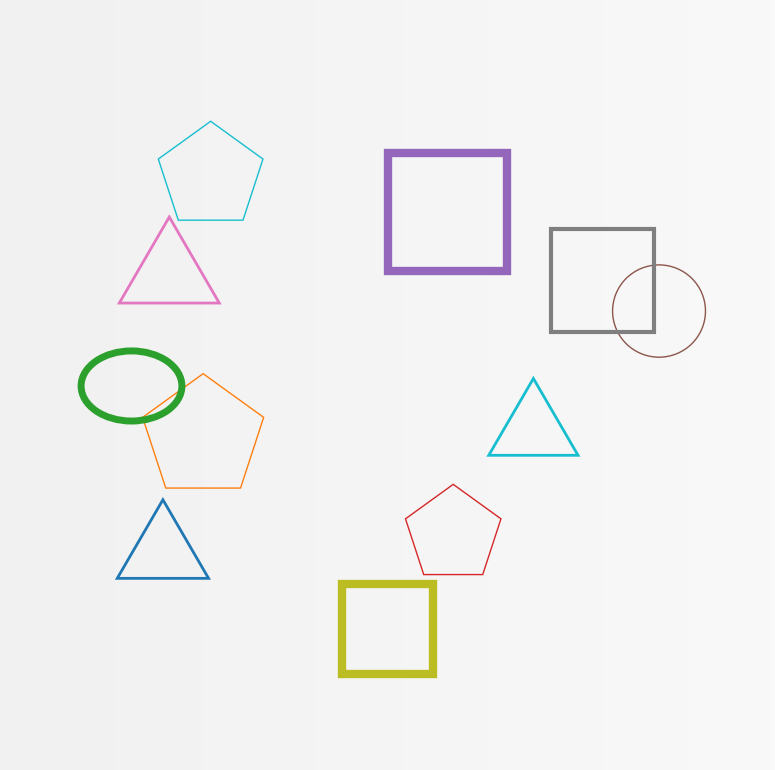[{"shape": "triangle", "thickness": 1, "radius": 0.34, "center": [0.21, 0.283]}, {"shape": "pentagon", "thickness": 0.5, "radius": 0.41, "center": [0.262, 0.433]}, {"shape": "oval", "thickness": 2.5, "radius": 0.33, "center": [0.17, 0.499]}, {"shape": "pentagon", "thickness": 0.5, "radius": 0.32, "center": [0.585, 0.306]}, {"shape": "square", "thickness": 3, "radius": 0.38, "center": [0.578, 0.725]}, {"shape": "circle", "thickness": 0.5, "radius": 0.3, "center": [0.85, 0.596]}, {"shape": "triangle", "thickness": 1, "radius": 0.37, "center": [0.218, 0.644]}, {"shape": "square", "thickness": 1.5, "radius": 0.33, "center": [0.778, 0.636]}, {"shape": "square", "thickness": 3, "radius": 0.29, "center": [0.5, 0.183]}, {"shape": "pentagon", "thickness": 0.5, "radius": 0.35, "center": [0.272, 0.771]}, {"shape": "triangle", "thickness": 1, "radius": 0.33, "center": [0.688, 0.442]}]